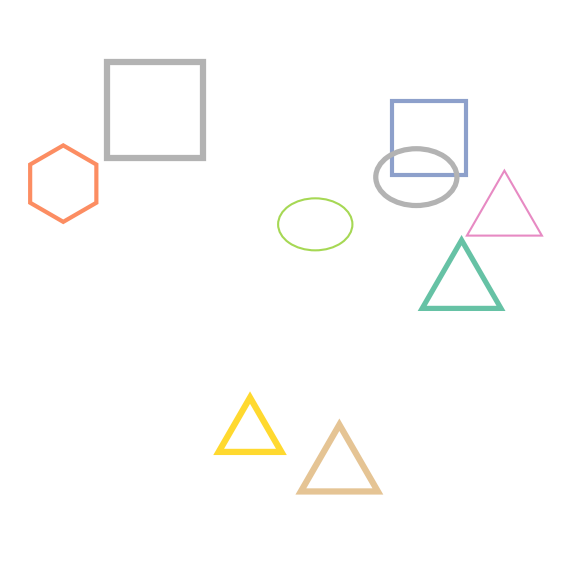[{"shape": "triangle", "thickness": 2.5, "radius": 0.39, "center": [0.799, 0.504]}, {"shape": "hexagon", "thickness": 2, "radius": 0.33, "center": [0.11, 0.681]}, {"shape": "square", "thickness": 2, "radius": 0.32, "center": [0.742, 0.76]}, {"shape": "triangle", "thickness": 1, "radius": 0.37, "center": [0.873, 0.629]}, {"shape": "oval", "thickness": 1, "radius": 0.32, "center": [0.546, 0.611]}, {"shape": "triangle", "thickness": 3, "radius": 0.31, "center": [0.433, 0.248]}, {"shape": "triangle", "thickness": 3, "radius": 0.39, "center": [0.588, 0.187]}, {"shape": "oval", "thickness": 2.5, "radius": 0.35, "center": [0.721, 0.692]}, {"shape": "square", "thickness": 3, "radius": 0.42, "center": [0.268, 0.809]}]